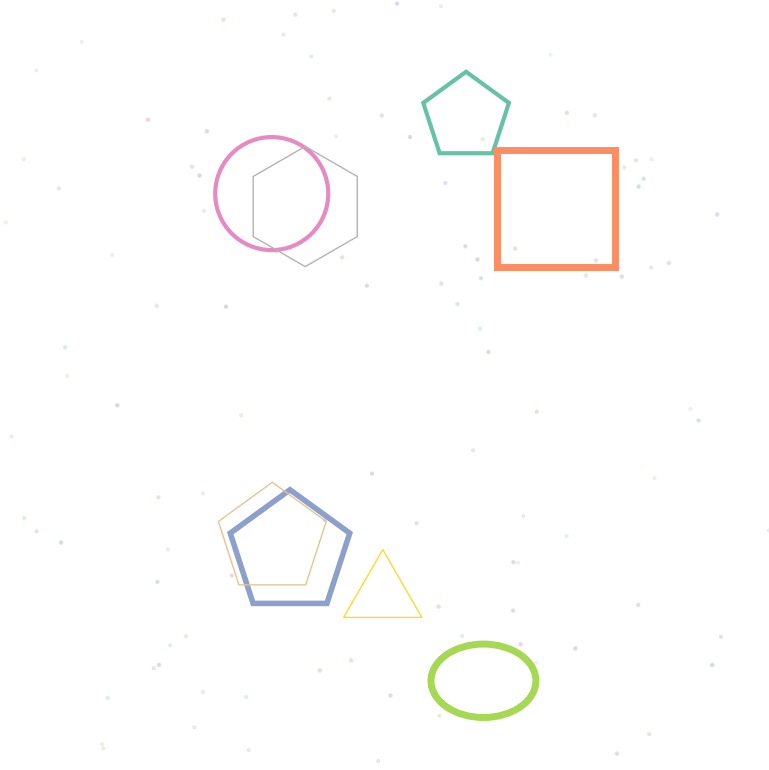[{"shape": "pentagon", "thickness": 1.5, "radius": 0.29, "center": [0.605, 0.848]}, {"shape": "square", "thickness": 2.5, "radius": 0.38, "center": [0.722, 0.729]}, {"shape": "pentagon", "thickness": 2, "radius": 0.41, "center": [0.377, 0.282]}, {"shape": "circle", "thickness": 1.5, "radius": 0.37, "center": [0.353, 0.749]}, {"shape": "oval", "thickness": 2.5, "radius": 0.34, "center": [0.628, 0.116]}, {"shape": "triangle", "thickness": 0.5, "radius": 0.29, "center": [0.497, 0.228]}, {"shape": "pentagon", "thickness": 0.5, "radius": 0.37, "center": [0.354, 0.3]}, {"shape": "hexagon", "thickness": 0.5, "radius": 0.39, "center": [0.396, 0.732]}]